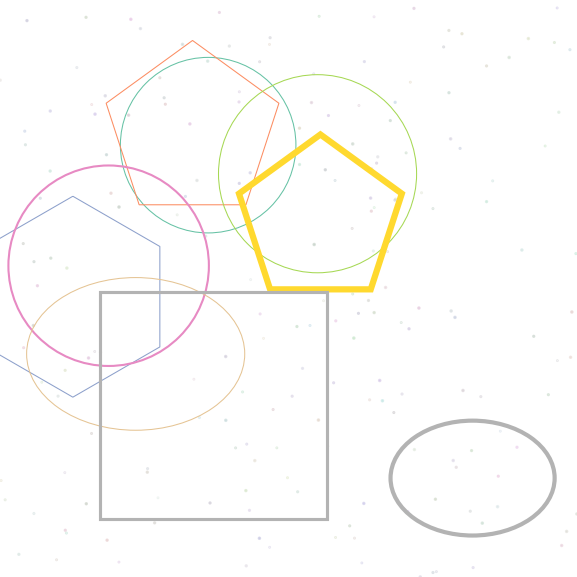[{"shape": "circle", "thickness": 0.5, "radius": 0.76, "center": [0.36, 0.748]}, {"shape": "pentagon", "thickness": 0.5, "radius": 0.79, "center": [0.333, 0.772]}, {"shape": "hexagon", "thickness": 0.5, "radius": 0.87, "center": [0.126, 0.485]}, {"shape": "circle", "thickness": 1, "radius": 0.87, "center": [0.188, 0.539]}, {"shape": "circle", "thickness": 0.5, "radius": 0.86, "center": [0.55, 0.698]}, {"shape": "pentagon", "thickness": 3, "radius": 0.74, "center": [0.555, 0.618]}, {"shape": "oval", "thickness": 0.5, "radius": 0.94, "center": [0.235, 0.386]}, {"shape": "square", "thickness": 1.5, "radius": 0.98, "center": [0.37, 0.297]}, {"shape": "oval", "thickness": 2, "radius": 0.71, "center": [0.818, 0.171]}]